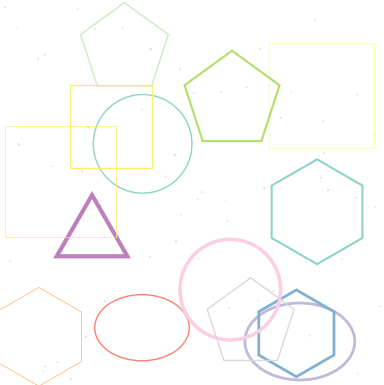[{"shape": "circle", "thickness": 1, "radius": 0.64, "center": [0.37, 0.626]}, {"shape": "hexagon", "thickness": 1.5, "radius": 0.68, "center": [0.823, 0.45]}, {"shape": "square", "thickness": 1, "radius": 0.68, "center": [0.836, 0.752]}, {"shape": "oval", "thickness": 2, "radius": 0.71, "center": [0.779, 0.113]}, {"shape": "oval", "thickness": 1, "radius": 0.61, "center": [0.369, 0.149]}, {"shape": "hexagon", "thickness": 2, "radius": 0.56, "center": [0.77, 0.134]}, {"shape": "hexagon", "thickness": 0.5, "radius": 0.64, "center": [0.101, 0.125]}, {"shape": "pentagon", "thickness": 1.5, "radius": 0.65, "center": [0.603, 0.738]}, {"shape": "circle", "thickness": 2.5, "radius": 0.65, "center": [0.598, 0.248]}, {"shape": "pentagon", "thickness": 1, "radius": 0.59, "center": [0.651, 0.16]}, {"shape": "triangle", "thickness": 3, "radius": 0.53, "center": [0.239, 0.387]}, {"shape": "pentagon", "thickness": 1, "radius": 0.6, "center": [0.323, 0.873]}, {"shape": "square", "thickness": 0.5, "radius": 0.72, "center": [0.156, 0.528]}, {"shape": "square", "thickness": 1, "radius": 0.54, "center": [0.288, 0.671]}]